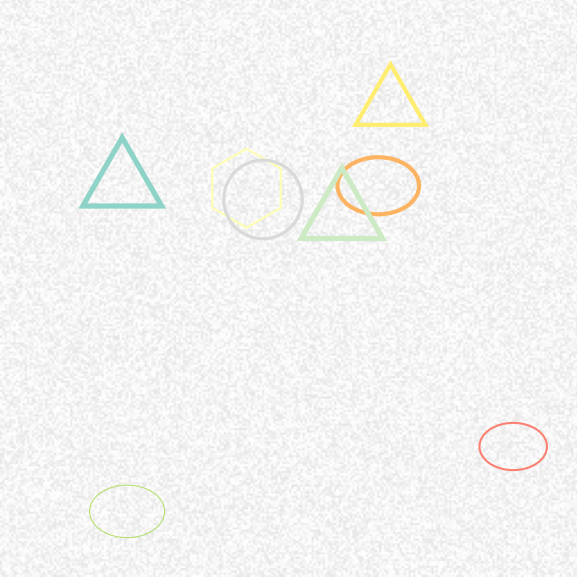[{"shape": "triangle", "thickness": 2.5, "radius": 0.39, "center": [0.212, 0.682]}, {"shape": "hexagon", "thickness": 1, "radius": 0.34, "center": [0.427, 0.673]}, {"shape": "oval", "thickness": 1, "radius": 0.29, "center": [0.889, 0.226]}, {"shape": "oval", "thickness": 2, "radius": 0.35, "center": [0.655, 0.677]}, {"shape": "oval", "thickness": 0.5, "radius": 0.32, "center": [0.22, 0.114]}, {"shape": "circle", "thickness": 1.5, "radius": 0.34, "center": [0.455, 0.654]}, {"shape": "triangle", "thickness": 2.5, "radius": 0.41, "center": [0.592, 0.627]}, {"shape": "triangle", "thickness": 2, "radius": 0.35, "center": [0.676, 0.818]}]